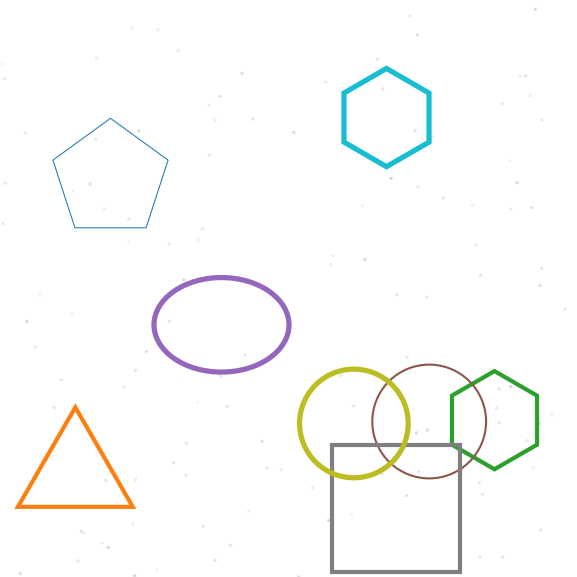[{"shape": "pentagon", "thickness": 0.5, "radius": 0.52, "center": [0.191, 0.689]}, {"shape": "triangle", "thickness": 2, "radius": 0.57, "center": [0.13, 0.179]}, {"shape": "hexagon", "thickness": 2, "radius": 0.43, "center": [0.856, 0.272]}, {"shape": "oval", "thickness": 2.5, "radius": 0.58, "center": [0.384, 0.437]}, {"shape": "circle", "thickness": 1, "radius": 0.49, "center": [0.743, 0.269]}, {"shape": "square", "thickness": 2, "radius": 0.55, "center": [0.685, 0.119]}, {"shape": "circle", "thickness": 2.5, "radius": 0.47, "center": [0.613, 0.266]}, {"shape": "hexagon", "thickness": 2.5, "radius": 0.43, "center": [0.669, 0.796]}]